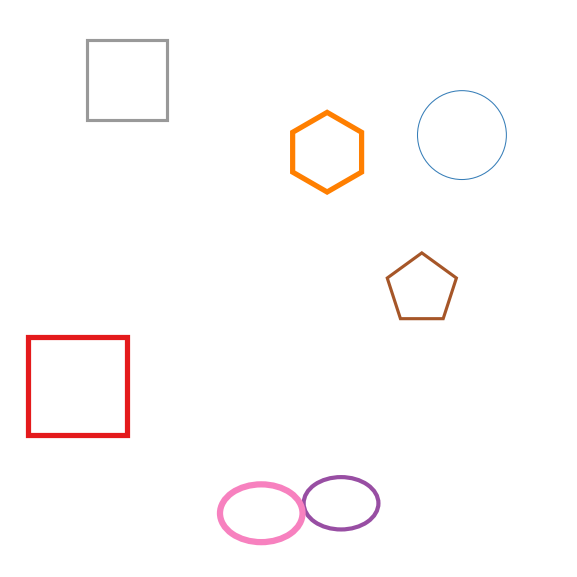[{"shape": "square", "thickness": 2.5, "radius": 0.43, "center": [0.135, 0.331]}, {"shape": "circle", "thickness": 0.5, "radius": 0.38, "center": [0.8, 0.765]}, {"shape": "oval", "thickness": 2, "radius": 0.32, "center": [0.591, 0.128]}, {"shape": "hexagon", "thickness": 2.5, "radius": 0.34, "center": [0.566, 0.736]}, {"shape": "pentagon", "thickness": 1.5, "radius": 0.31, "center": [0.73, 0.498]}, {"shape": "oval", "thickness": 3, "radius": 0.36, "center": [0.452, 0.11]}, {"shape": "square", "thickness": 1.5, "radius": 0.35, "center": [0.22, 0.86]}]